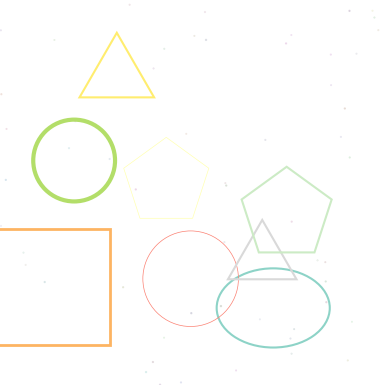[{"shape": "oval", "thickness": 1.5, "radius": 0.73, "center": [0.71, 0.2]}, {"shape": "pentagon", "thickness": 0.5, "radius": 0.58, "center": [0.432, 0.527]}, {"shape": "circle", "thickness": 0.5, "radius": 0.62, "center": [0.495, 0.276]}, {"shape": "square", "thickness": 2, "radius": 0.75, "center": [0.135, 0.254]}, {"shape": "circle", "thickness": 3, "radius": 0.53, "center": [0.193, 0.583]}, {"shape": "triangle", "thickness": 1.5, "radius": 0.51, "center": [0.681, 0.326]}, {"shape": "pentagon", "thickness": 1.5, "radius": 0.61, "center": [0.745, 0.444]}, {"shape": "triangle", "thickness": 1.5, "radius": 0.56, "center": [0.303, 0.803]}]